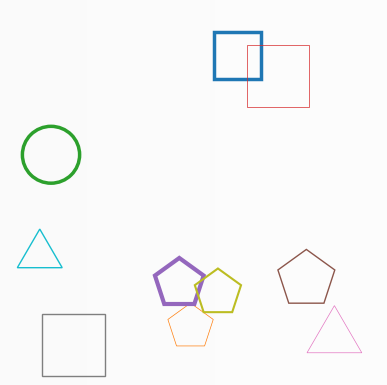[{"shape": "square", "thickness": 2.5, "radius": 0.31, "center": [0.613, 0.856]}, {"shape": "pentagon", "thickness": 0.5, "radius": 0.31, "center": [0.492, 0.151]}, {"shape": "circle", "thickness": 2.5, "radius": 0.37, "center": [0.132, 0.598]}, {"shape": "square", "thickness": 0.5, "radius": 0.4, "center": [0.717, 0.804]}, {"shape": "pentagon", "thickness": 3, "radius": 0.33, "center": [0.463, 0.264]}, {"shape": "pentagon", "thickness": 1, "radius": 0.39, "center": [0.791, 0.275]}, {"shape": "triangle", "thickness": 0.5, "radius": 0.41, "center": [0.863, 0.125]}, {"shape": "square", "thickness": 1, "radius": 0.4, "center": [0.189, 0.103]}, {"shape": "pentagon", "thickness": 1.5, "radius": 0.31, "center": [0.562, 0.24]}, {"shape": "triangle", "thickness": 1, "radius": 0.33, "center": [0.103, 0.338]}]